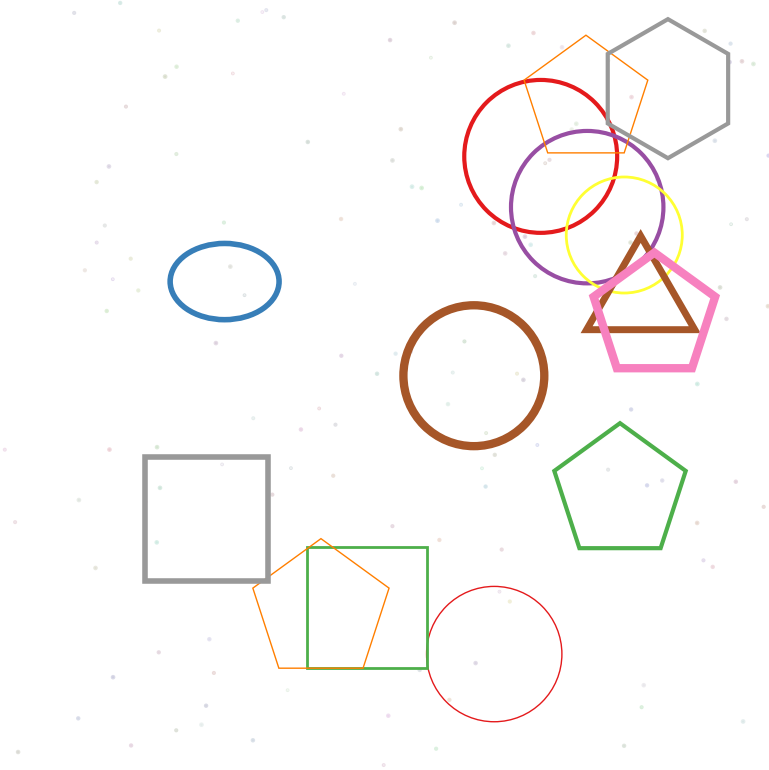[{"shape": "circle", "thickness": 1.5, "radius": 0.5, "center": [0.702, 0.797]}, {"shape": "circle", "thickness": 0.5, "radius": 0.44, "center": [0.642, 0.151]}, {"shape": "oval", "thickness": 2, "radius": 0.35, "center": [0.292, 0.634]}, {"shape": "square", "thickness": 1, "radius": 0.39, "center": [0.477, 0.211]}, {"shape": "pentagon", "thickness": 1.5, "radius": 0.45, "center": [0.805, 0.361]}, {"shape": "circle", "thickness": 1.5, "radius": 0.49, "center": [0.763, 0.731]}, {"shape": "pentagon", "thickness": 0.5, "radius": 0.42, "center": [0.761, 0.87]}, {"shape": "pentagon", "thickness": 0.5, "radius": 0.47, "center": [0.417, 0.207]}, {"shape": "circle", "thickness": 1, "radius": 0.38, "center": [0.811, 0.695]}, {"shape": "triangle", "thickness": 2.5, "radius": 0.41, "center": [0.832, 0.612]}, {"shape": "circle", "thickness": 3, "radius": 0.46, "center": [0.615, 0.512]}, {"shape": "pentagon", "thickness": 3, "radius": 0.41, "center": [0.85, 0.589]}, {"shape": "hexagon", "thickness": 1.5, "radius": 0.45, "center": [0.867, 0.885]}, {"shape": "square", "thickness": 2, "radius": 0.4, "center": [0.268, 0.326]}]